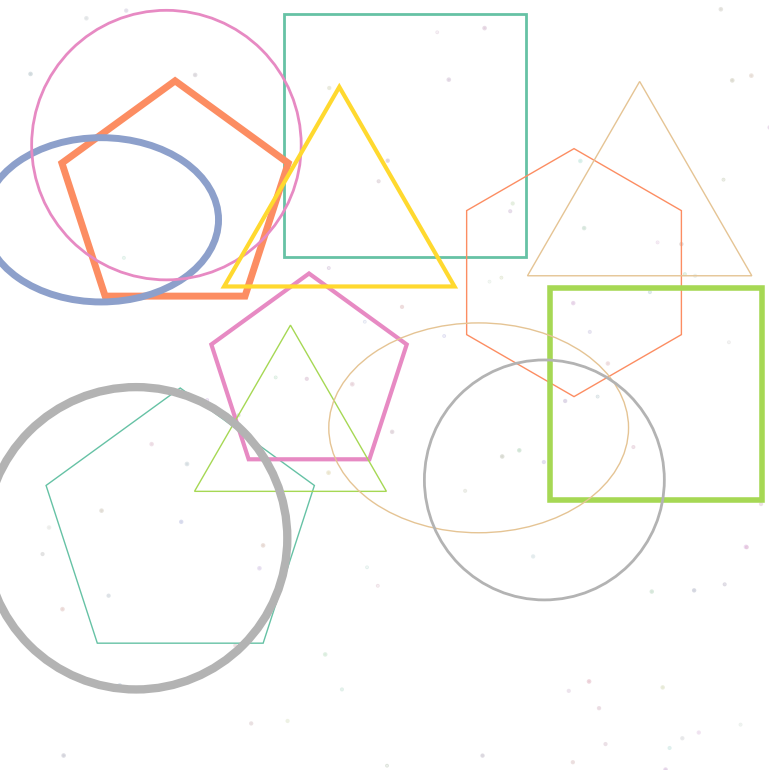[{"shape": "square", "thickness": 1, "radius": 0.79, "center": [0.526, 0.824]}, {"shape": "pentagon", "thickness": 0.5, "radius": 0.92, "center": [0.234, 0.313]}, {"shape": "hexagon", "thickness": 0.5, "radius": 0.81, "center": [0.745, 0.646]}, {"shape": "pentagon", "thickness": 2.5, "radius": 0.77, "center": [0.227, 0.74]}, {"shape": "oval", "thickness": 2.5, "radius": 0.76, "center": [0.131, 0.715]}, {"shape": "circle", "thickness": 1, "radius": 0.88, "center": [0.216, 0.812]}, {"shape": "pentagon", "thickness": 1.5, "radius": 0.67, "center": [0.401, 0.511]}, {"shape": "triangle", "thickness": 0.5, "radius": 0.72, "center": [0.377, 0.434]}, {"shape": "square", "thickness": 2, "radius": 0.69, "center": [0.852, 0.488]}, {"shape": "triangle", "thickness": 1.5, "radius": 0.86, "center": [0.441, 0.714]}, {"shape": "oval", "thickness": 0.5, "radius": 0.97, "center": [0.622, 0.444]}, {"shape": "triangle", "thickness": 0.5, "radius": 0.84, "center": [0.831, 0.726]}, {"shape": "circle", "thickness": 3, "radius": 0.98, "center": [0.177, 0.301]}, {"shape": "circle", "thickness": 1, "radius": 0.78, "center": [0.707, 0.377]}]